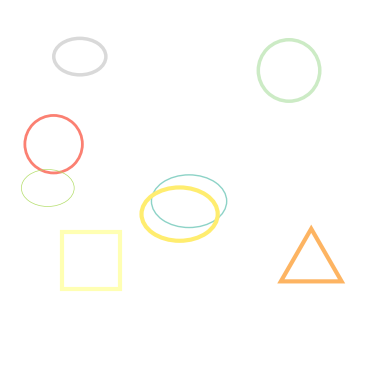[{"shape": "oval", "thickness": 1, "radius": 0.49, "center": [0.491, 0.477]}, {"shape": "square", "thickness": 3, "radius": 0.38, "center": [0.235, 0.323]}, {"shape": "circle", "thickness": 2, "radius": 0.37, "center": [0.139, 0.625]}, {"shape": "triangle", "thickness": 3, "radius": 0.46, "center": [0.808, 0.315]}, {"shape": "oval", "thickness": 0.5, "radius": 0.34, "center": [0.124, 0.512]}, {"shape": "oval", "thickness": 2.5, "radius": 0.34, "center": [0.207, 0.853]}, {"shape": "circle", "thickness": 2.5, "radius": 0.4, "center": [0.751, 0.817]}, {"shape": "oval", "thickness": 3, "radius": 0.49, "center": [0.467, 0.444]}]